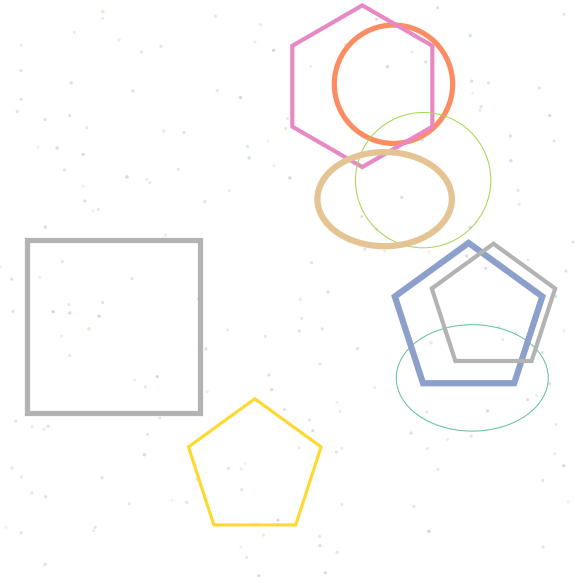[{"shape": "oval", "thickness": 0.5, "radius": 0.66, "center": [0.818, 0.345]}, {"shape": "circle", "thickness": 2.5, "radius": 0.51, "center": [0.681, 0.853]}, {"shape": "pentagon", "thickness": 3, "radius": 0.67, "center": [0.811, 0.444]}, {"shape": "hexagon", "thickness": 2, "radius": 0.7, "center": [0.627, 0.85]}, {"shape": "circle", "thickness": 0.5, "radius": 0.59, "center": [0.733, 0.687]}, {"shape": "pentagon", "thickness": 1.5, "radius": 0.6, "center": [0.441, 0.188]}, {"shape": "oval", "thickness": 3, "radius": 0.58, "center": [0.666, 0.654]}, {"shape": "square", "thickness": 2.5, "radius": 0.75, "center": [0.196, 0.434]}, {"shape": "pentagon", "thickness": 2, "radius": 0.56, "center": [0.855, 0.465]}]